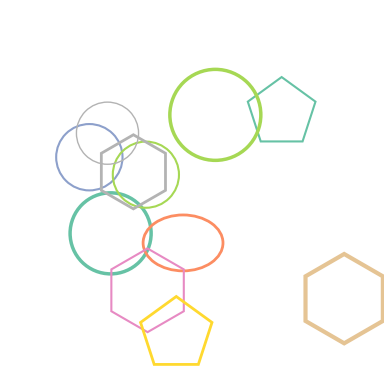[{"shape": "circle", "thickness": 2.5, "radius": 0.53, "center": [0.287, 0.394]}, {"shape": "pentagon", "thickness": 1.5, "radius": 0.46, "center": [0.732, 0.707]}, {"shape": "oval", "thickness": 2, "radius": 0.52, "center": [0.475, 0.369]}, {"shape": "circle", "thickness": 1.5, "radius": 0.43, "center": [0.232, 0.592]}, {"shape": "hexagon", "thickness": 1.5, "radius": 0.54, "center": [0.383, 0.246]}, {"shape": "circle", "thickness": 2.5, "radius": 0.59, "center": [0.559, 0.702]}, {"shape": "circle", "thickness": 1.5, "radius": 0.43, "center": [0.379, 0.546]}, {"shape": "pentagon", "thickness": 2, "radius": 0.49, "center": [0.458, 0.132]}, {"shape": "hexagon", "thickness": 3, "radius": 0.58, "center": [0.894, 0.224]}, {"shape": "hexagon", "thickness": 2, "radius": 0.48, "center": [0.347, 0.554]}, {"shape": "circle", "thickness": 1, "radius": 0.4, "center": [0.279, 0.654]}]